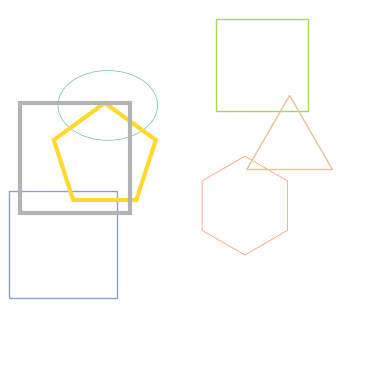[{"shape": "oval", "thickness": 0.5, "radius": 0.65, "center": [0.28, 0.726]}, {"shape": "hexagon", "thickness": 0.5, "radius": 0.64, "center": [0.636, 0.466]}, {"shape": "square", "thickness": 1, "radius": 0.7, "center": [0.164, 0.365]}, {"shape": "square", "thickness": 1, "radius": 0.59, "center": [0.681, 0.831]}, {"shape": "pentagon", "thickness": 3, "radius": 0.7, "center": [0.272, 0.593]}, {"shape": "triangle", "thickness": 1, "radius": 0.64, "center": [0.752, 0.624]}, {"shape": "square", "thickness": 3, "radius": 0.71, "center": [0.195, 0.59]}]